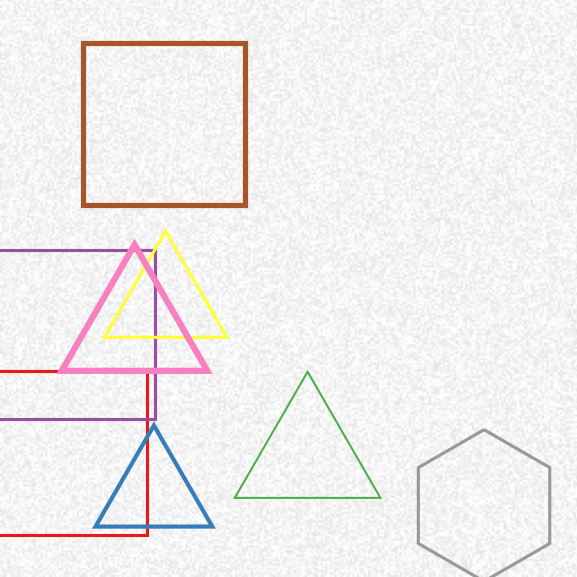[{"shape": "square", "thickness": 1.5, "radius": 0.71, "center": [0.112, 0.214]}, {"shape": "triangle", "thickness": 2, "radius": 0.58, "center": [0.266, 0.146]}, {"shape": "triangle", "thickness": 1, "radius": 0.73, "center": [0.533, 0.21]}, {"shape": "square", "thickness": 1.5, "radius": 0.73, "center": [0.123, 0.42]}, {"shape": "triangle", "thickness": 1.5, "radius": 0.61, "center": [0.287, 0.476]}, {"shape": "square", "thickness": 2.5, "radius": 0.7, "center": [0.284, 0.785]}, {"shape": "triangle", "thickness": 3, "radius": 0.73, "center": [0.233, 0.43]}, {"shape": "hexagon", "thickness": 1.5, "radius": 0.66, "center": [0.838, 0.124]}]